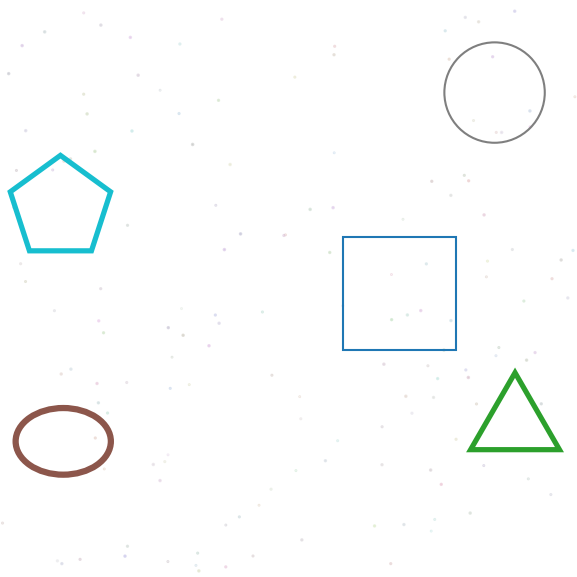[{"shape": "square", "thickness": 1, "radius": 0.49, "center": [0.692, 0.491]}, {"shape": "triangle", "thickness": 2.5, "radius": 0.44, "center": [0.892, 0.265]}, {"shape": "oval", "thickness": 3, "radius": 0.41, "center": [0.11, 0.235]}, {"shape": "circle", "thickness": 1, "radius": 0.43, "center": [0.856, 0.839]}, {"shape": "pentagon", "thickness": 2.5, "radius": 0.46, "center": [0.105, 0.639]}]